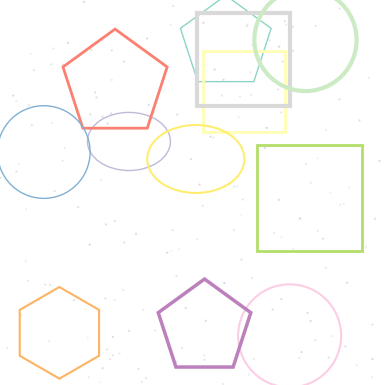[{"shape": "pentagon", "thickness": 1, "radius": 0.62, "center": [0.586, 0.888]}, {"shape": "square", "thickness": 2, "radius": 0.53, "center": [0.634, 0.763]}, {"shape": "oval", "thickness": 1, "radius": 0.54, "center": [0.335, 0.633]}, {"shape": "pentagon", "thickness": 2, "radius": 0.71, "center": [0.299, 0.782]}, {"shape": "circle", "thickness": 1, "radius": 0.6, "center": [0.114, 0.605]}, {"shape": "hexagon", "thickness": 1.5, "radius": 0.6, "center": [0.154, 0.135]}, {"shape": "square", "thickness": 2, "radius": 0.68, "center": [0.803, 0.486]}, {"shape": "circle", "thickness": 1.5, "radius": 0.67, "center": [0.752, 0.128]}, {"shape": "square", "thickness": 3, "radius": 0.6, "center": [0.632, 0.846]}, {"shape": "pentagon", "thickness": 2.5, "radius": 0.63, "center": [0.531, 0.149]}, {"shape": "circle", "thickness": 3, "radius": 0.66, "center": [0.793, 0.896]}, {"shape": "oval", "thickness": 1.5, "radius": 0.63, "center": [0.509, 0.587]}]